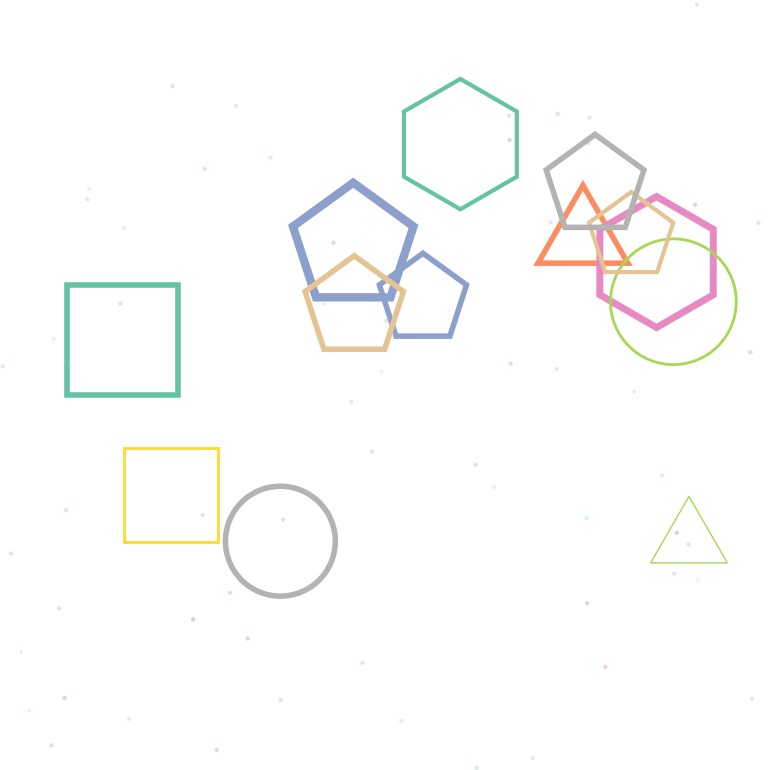[{"shape": "hexagon", "thickness": 1.5, "radius": 0.42, "center": [0.598, 0.813]}, {"shape": "square", "thickness": 2, "radius": 0.36, "center": [0.159, 0.558]}, {"shape": "triangle", "thickness": 2, "radius": 0.34, "center": [0.757, 0.692]}, {"shape": "pentagon", "thickness": 3, "radius": 0.41, "center": [0.459, 0.68]}, {"shape": "pentagon", "thickness": 2, "radius": 0.3, "center": [0.549, 0.612]}, {"shape": "hexagon", "thickness": 2.5, "radius": 0.43, "center": [0.853, 0.66]}, {"shape": "circle", "thickness": 1, "radius": 0.41, "center": [0.875, 0.608]}, {"shape": "triangle", "thickness": 0.5, "radius": 0.29, "center": [0.895, 0.298]}, {"shape": "square", "thickness": 1, "radius": 0.3, "center": [0.222, 0.357]}, {"shape": "pentagon", "thickness": 2, "radius": 0.34, "center": [0.46, 0.601]}, {"shape": "pentagon", "thickness": 1.5, "radius": 0.29, "center": [0.82, 0.693]}, {"shape": "circle", "thickness": 2, "radius": 0.36, "center": [0.364, 0.297]}, {"shape": "pentagon", "thickness": 2, "radius": 0.33, "center": [0.773, 0.759]}]